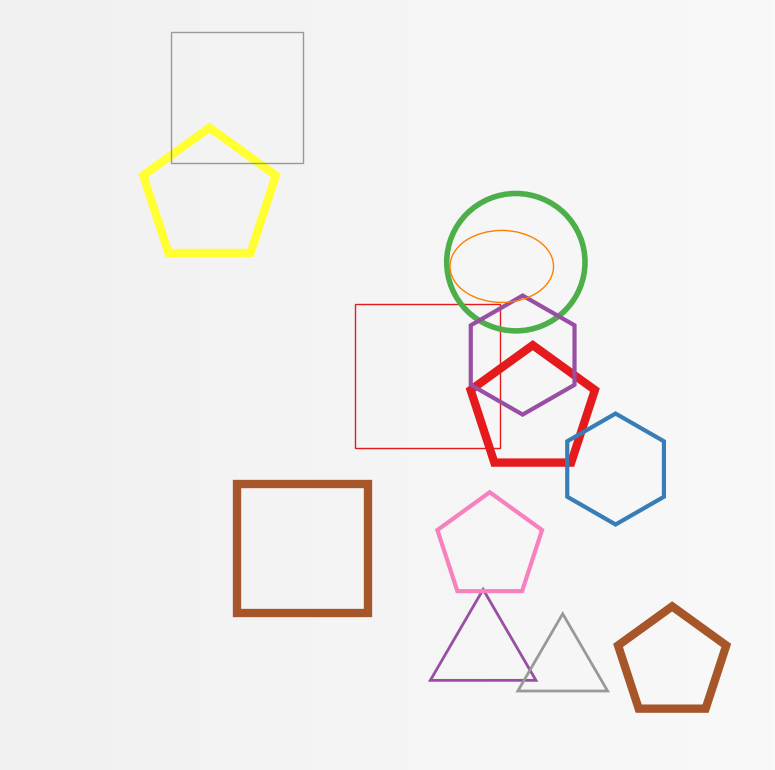[{"shape": "square", "thickness": 0.5, "radius": 0.47, "center": [0.552, 0.512]}, {"shape": "pentagon", "thickness": 3, "radius": 0.42, "center": [0.687, 0.467]}, {"shape": "hexagon", "thickness": 1.5, "radius": 0.36, "center": [0.794, 0.391]}, {"shape": "circle", "thickness": 2, "radius": 0.45, "center": [0.666, 0.66]}, {"shape": "hexagon", "thickness": 1.5, "radius": 0.39, "center": [0.674, 0.539]}, {"shape": "triangle", "thickness": 1, "radius": 0.39, "center": [0.623, 0.156]}, {"shape": "oval", "thickness": 0.5, "radius": 0.33, "center": [0.647, 0.654]}, {"shape": "pentagon", "thickness": 3, "radius": 0.45, "center": [0.27, 0.744]}, {"shape": "pentagon", "thickness": 3, "radius": 0.37, "center": [0.867, 0.139]}, {"shape": "square", "thickness": 3, "radius": 0.42, "center": [0.39, 0.288]}, {"shape": "pentagon", "thickness": 1.5, "radius": 0.36, "center": [0.632, 0.29]}, {"shape": "triangle", "thickness": 1, "radius": 0.33, "center": [0.726, 0.136]}, {"shape": "square", "thickness": 0.5, "radius": 0.43, "center": [0.306, 0.874]}]